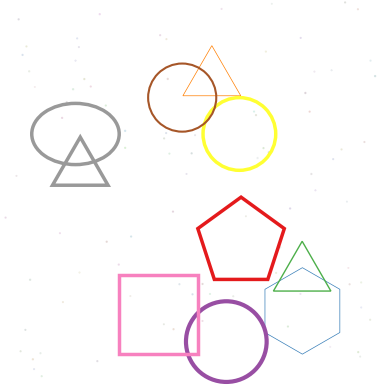[{"shape": "pentagon", "thickness": 2.5, "radius": 0.59, "center": [0.626, 0.37]}, {"shape": "hexagon", "thickness": 0.5, "radius": 0.56, "center": [0.785, 0.192]}, {"shape": "triangle", "thickness": 1, "radius": 0.43, "center": [0.785, 0.287]}, {"shape": "circle", "thickness": 3, "radius": 0.52, "center": [0.588, 0.113]}, {"shape": "triangle", "thickness": 0.5, "radius": 0.43, "center": [0.55, 0.795]}, {"shape": "circle", "thickness": 2.5, "radius": 0.47, "center": [0.622, 0.652]}, {"shape": "circle", "thickness": 1.5, "radius": 0.44, "center": [0.473, 0.746]}, {"shape": "square", "thickness": 2.5, "radius": 0.51, "center": [0.412, 0.182]}, {"shape": "oval", "thickness": 2.5, "radius": 0.57, "center": [0.196, 0.652]}, {"shape": "triangle", "thickness": 2.5, "radius": 0.42, "center": [0.208, 0.561]}]